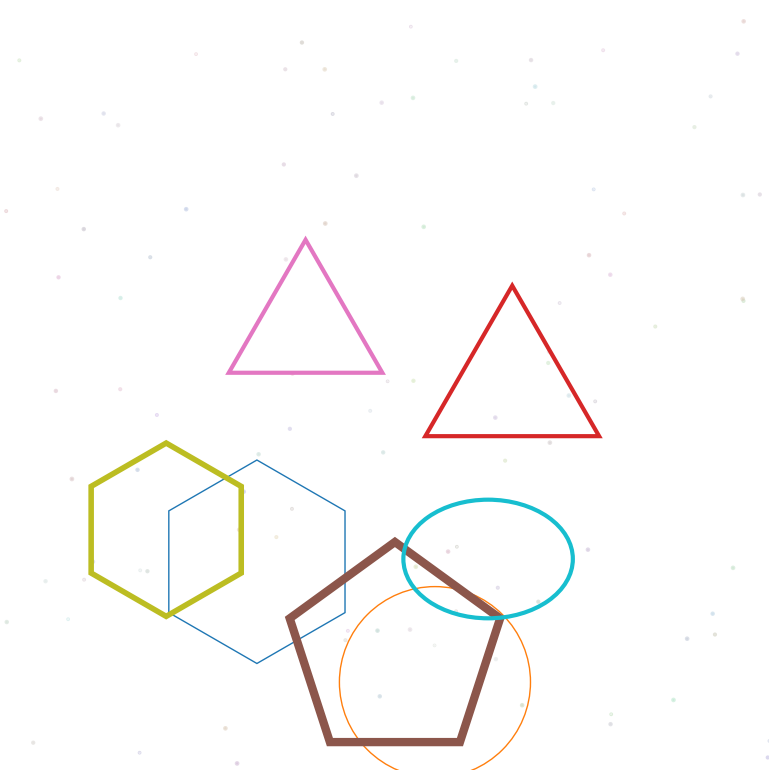[{"shape": "hexagon", "thickness": 0.5, "radius": 0.66, "center": [0.334, 0.27]}, {"shape": "circle", "thickness": 0.5, "radius": 0.62, "center": [0.565, 0.114]}, {"shape": "triangle", "thickness": 1.5, "radius": 0.65, "center": [0.665, 0.499]}, {"shape": "pentagon", "thickness": 3, "radius": 0.72, "center": [0.513, 0.152]}, {"shape": "triangle", "thickness": 1.5, "radius": 0.58, "center": [0.397, 0.573]}, {"shape": "hexagon", "thickness": 2, "radius": 0.56, "center": [0.216, 0.312]}, {"shape": "oval", "thickness": 1.5, "radius": 0.55, "center": [0.634, 0.274]}]